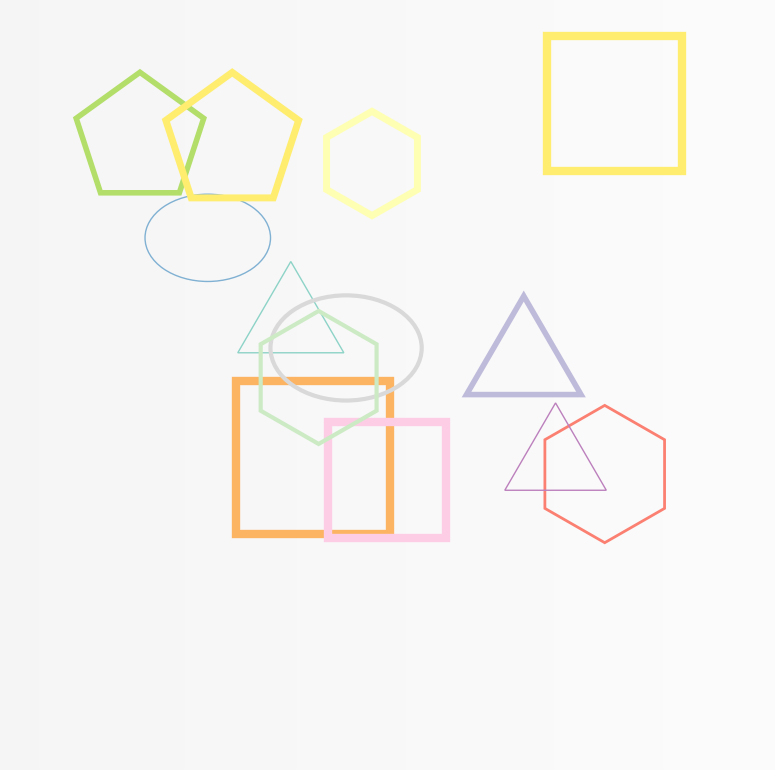[{"shape": "triangle", "thickness": 0.5, "radius": 0.4, "center": [0.375, 0.581]}, {"shape": "hexagon", "thickness": 2.5, "radius": 0.34, "center": [0.48, 0.788]}, {"shape": "triangle", "thickness": 2, "radius": 0.43, "center": [0.676, 0.53]}, {"shape": "hexagon", "thickness": 1, "radius": 0.45, "center": [0.78, 0.384]}, {"shape": "oval", "thickness": 0.5, "radius": 0.4, "center": [0.268, 0.691]}, {"shape": "square", "thickness": 3, "radius": 0.5, "center": [0.404, 0.406]}, {"shape": "pentagon", "thickness": 2, "radius": 0.43, "center": [0.181, 0.82]}, {"shape": "square", "thickness": 3, "radius": 0.38, "center": [0.499, 0.376]}, {"shape": "oval", "thickness": 1.5, "radius": 0.49, "center": [0.447, 0.548]}, {"shape": "triangle", "thickness": 0.5, "radius": 0.38, "center": [0.717, 0.401]}, {"shape": "hexagon", "thickness": 1.5, "radius": 0.43, "center": [0.411, 0.51]}, {"shape": "pentagon", "thickness": 2.5, "radius": 0.45, "center": [0.3, 0.816]}, {"shape": "square", "thickness": 3, "radius": 0.44, "center": [0.793, 0.866]}]